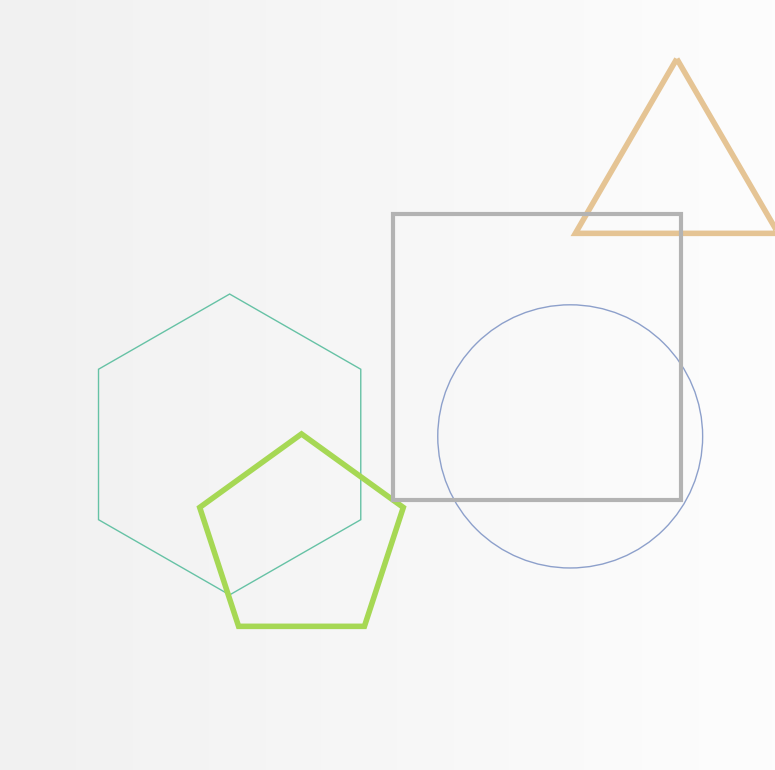[{"shape": "hexagon", "thickness": 0.5, "radius": 0.98, "center": [0.296, 0.423]}, {"shape": "circle", "thickness": 0.5, "radius": 0.85, "center": [0.736, 0.433]}, {"shape": "pentagon", "thickness": 2, "radius": 0.69, "center": [0.389, 0.298]}, {"shape": "triangle", "thickness": 2, "radius": 0.76, "center": [0.873, 0.773]}, {"shape": "square", "thickness": 1.5, "radius": 0.93, "center": [0.693, 0.536]}]